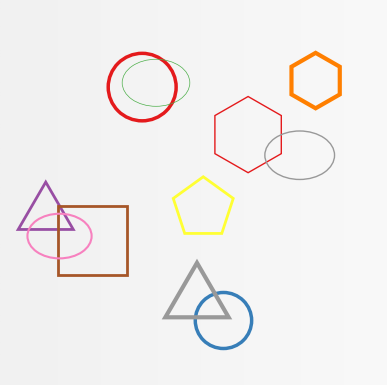[{"shape": "hexagon", "thickness": 1, "radius": 0.49, "center": [0.64, 0.65]}, {"shape": "circle", "thickness": 2.5, "radius": 0.44, "center": [0.367, 0.774]}, {"shape": "circle", "thickness": 2.5, "radius": 0.36, "center": [0.577, 0.168]}, {"shape": "oval", "thickness": 0.5, "radius": 0.44, "center": [0.403, 0.785]}, {"shape": "triangle", "thickness": 2, "radius": 0.41, "center": [0.118, 0.445]}, {"shape": "hexagon", "thickness": 3, "radius": 0.36, "center": [0.815, 0.791]}, {"shape": "pentagon", "thickness": 2, "radius": 0.41, "center": [0.525, 0.459]}, {"shape": "square", "thickness": 2, "radius": 0.45, "center": [0.238, 0.375]}, {"shape": "oval", "thickness": 1.5, "radius": 0.41, "center": [0.154, 0.387]}, {"shape": "triangle", "thickness": 3, "radius": 0.47, "center": [0.508, 0.223]}, {"shape": "oval", "thickness": 1, "radius": 0.45, "center": [0.773, 0.597]}]